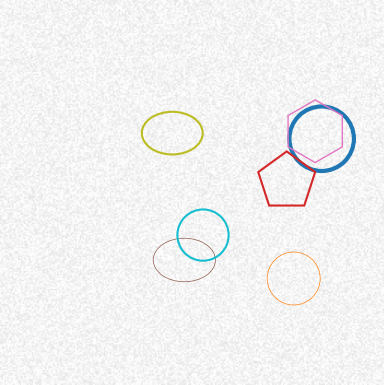[{"shape": "circle", "thickness": 3, "radius": 0.42, "center": [0.835, 0.64]}, {"shape": "circle", "thickness": 0.5, "radius": 0.34, "center": [0.763, 0.277]}, {"shape": "pentagon", "thickness": 1.5, "radius": 0.39, "center": [0.745, 0.529]}, {"shape": "oval", "thickness": 0.5, "radius": 0.4, "center": [0.479, 0.325]}, {"shape": "hexagon", "thickness": 1, "radius": 0.41, "center": [0.819, 0.659]}, {"shape": "oval", "thickness": 1.5, "radius": 0.4, "center": [0.447, 0.654]}, {"shape": "circle", "thickness": 1.5, "radius": 0.33, "center": [0.527, 0.389]}]